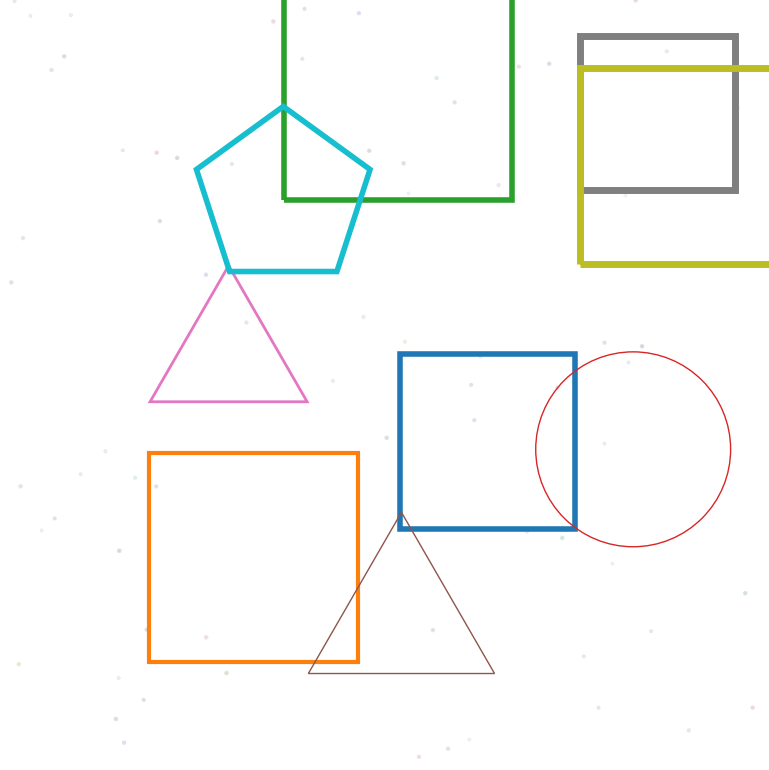[{"shape": "square", "thickness": 2, "radius": 0.57, "center": [0.633, 0.427]}, {"shape": "square", "thickness": 1.5, "radius": 0.68, "center": [0.329, 0.276]}, {"shape": "square", "thickness": 2, "radius": 0.74, "center": [0.517, 0.888]}, {"shape": "circle", "thickness": 0.5, "radius": 0.63, "center": [0.822, 0.416]}, {"shape": "triangle", "thickness": 0.5, "radius": 0.7, "center": [0.521, 0.195]}, {"shape": "triangle", "thickness": 1, "radius": 0.59, "center": [0.297, 0.537]}, {"shape": "square", "thickness": 2.5, "radius": 0.5, "center": [0.854, 0.854]}, {"shape": "square", "thickness": 2.5, "radius": 0.64, "center": [0.88, 0.785]}, {"shape": "pentagon", "thickness": 2, "radius": 0.59, "center": [0.368, 0.743]}]